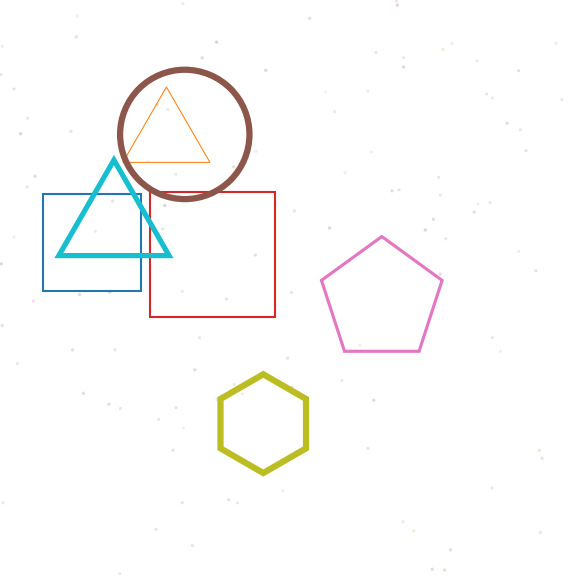[{"shape": "square", "thickness": 1, "radius": 0.42, "center": [0.159, 0.579]}, {"shape": "triangle", "thickness": 0.5, "radius": 0.43, "center": [0.288, 0.761]}, {"shape": "square", "thickness": 1, "radius": 0.54, "center": [0.367, 0.559]}, {"shape": "circle", "thickness": 3, "radius": 0.56, "center": [0.32, 0.766]}, {"shape": "pentagon", "thickness": 1.5, "radius": 0.55, "center": [0.661, 0.48]}, {"shape": "hexagon", "thickness": 3, "radius": 0.43, "center": [0.456, 0.266]}, {"shape": "triangle", "thickness": 2.5, "radius": 0.55, "center": [0.197, 0.612]}]